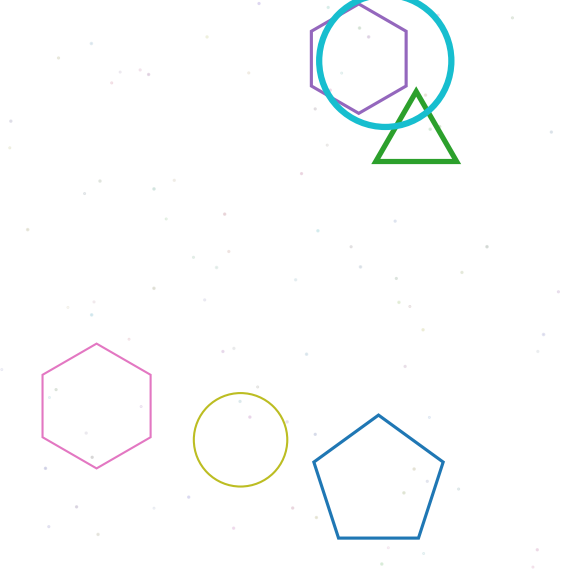[{"shape": "pentagon", "thickness": 1.5, "radius": 0.59, "center": [0.655, 0.163]}, {"shape": "triangle", "thickness": 2.5, "radius": 0.4, "center": [0.721, 0.76]}, {"shape": "hexagon", "thickness": 1.5, "radius": 0.47, "center": [0.621, 0.898]}, {"shape": "hexagon", "thickness": 1, "radius": 0.54, "center": [0.167, 0.296]}, {"shape": "circle", "thickness": 1, "radius": 0.4, "center": [0.417, 0.238]}, {"shape": "circle", "thickness": 3, "radius": 0.57, "center": [0.667, 0.894]}]